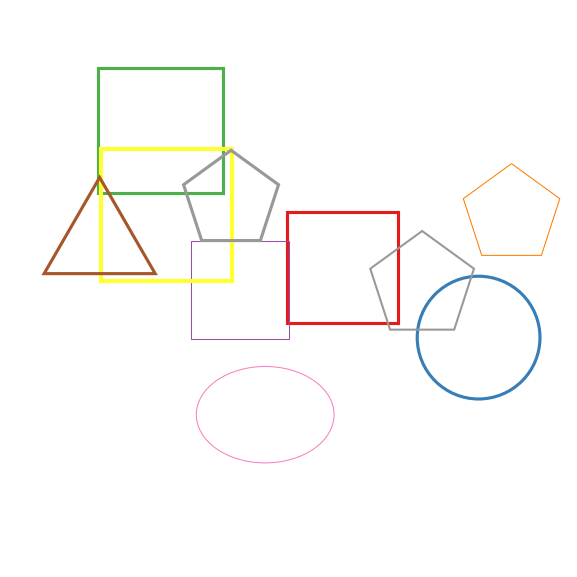[{"shape": "square", "thickness": 1.5, "radius": 0.48, "center": [0.593, 0.535]}, {"shape": "circle", "thickness": 1.5, "radius": 0.53, "center": [0.829, 0.415]}, {"shape": "square", "thickness": 1.5, "radius": 0.54, "center": [0.278, 0.774]}, {"shape": "square", "thickness": 0.5, "radius": 0.42, "center": [0.416, 0.497]}, {"shape": "pentagon", "thickness": 0.5, "radius": 0.44, "center": [0.886, 0.628]}, {"shape": "square", "thickness": 2, "radius": 0.57, "center": [0.288, 0.627]}, {"shape": "triangle", "thickness": 1.5, "radius": 0.56, "center": [0.173, 0.581]}, {"shape": "oval", "thickness": 0.5, "radius": 0.6, "center": [0.459, 0.281]}, {"shape": "pentagon", "thickness": 1.5, "radius": 0.43, "center": [0.4, 0.653]}, {"shape": "pentagon", "thickness": 1, "radius": 0.47, "center": [0.731, 0.505]}]